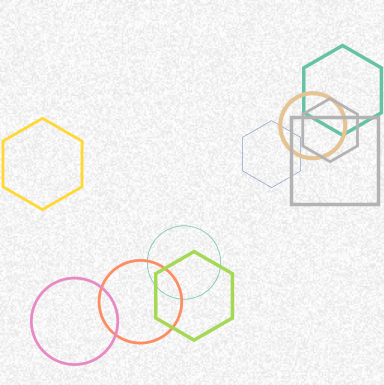[{"shape": "hexagon", "thickness": 2.5, "radius": 0.58, "center": [0.89, 0.765]}, {"shape": "circle", "thickness": 0.5, "radius": 0.48, "center": [0.478, 0.318]}, {"shape": "circle", "thickness": 2, "radius": 0.54, "center": [0.365, 0.216]}, {"shape": "hexagon", "thickness": 0.5, "radius": 0.44, "center": [0.705, 0.6]}, {"shape": "circle", "thickness": 2, "radius": 0.56, "center": [0.194, 0.165]}, {"shape": "hexagon", "thickness": 2.5, "radius": 0.57, "center": [0.504, 0.232]}, {"shape": "hexagon", "thickness": 2, "radius": 0.59, "center": [0.11, 0.574]}, {"shape": "circle", "thickness": 3, "radius": 0.42, "center": [0.812, 0.673]}, {"shape": "hexagon", "thickness": 2, "radius": 0.41, "center": [0.857, 0.662]}, {"shape": "square", "thickness": 2.5, "radius": 0.57, "center": [0.869, 0.583]}]